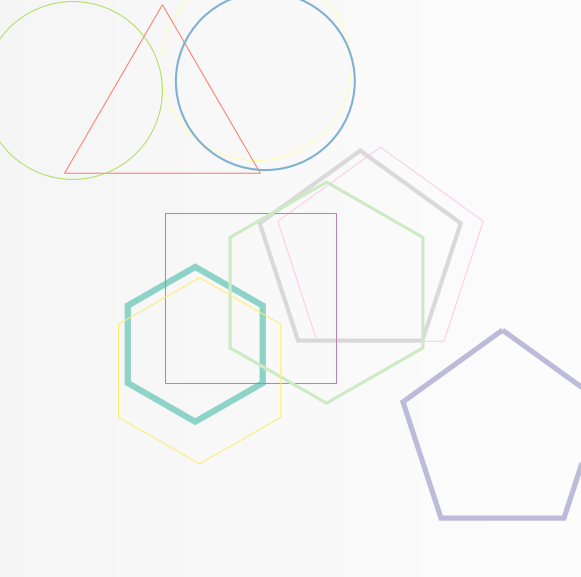[{"shape": "hexagon", "thickness": 3, "radius": 0.67, "center": [0.336, 0.403]}, {"shape": "circle", "thickness": 0.5, "radius": 0.82, "center": [0.441, 0.885]}, {"shape": "pentagon", "thickness": 2.5, "radius": 0.9, "center": [0.865, 0.248]}, {"shape": "triangle", "thickness": 0.5, "radius": 0.97, "center": [0.279, 0.796]}, {"shape": "circle", "thickness": 1, "radius": 0.77, "center": [0.456, 0.859]}, {"shape": "circle", "thickness": 0.5, "radius": 0.77, "center": [0.125, 0.842]}, {"shape": "pentagon", "thickness": 0.5, "radius": 0.93, "center": [0.655, 0.559]}, {"shape": "pentagon", "thickness": 2, "radius": 0.91, "center": [0.62, 0.556]}, {"shape": "square", "thickness": 0.5, "radius": 0.74, "center": [0.431, 0.483]}, {"shape": "hexagon", "thickness": 1.5, "radius": 0.96, "center": [0.562, 0.492]}, {"shape": "hexagon", "thickness": 0.5, "radius": 0.81, "center": [0.343, 0.357]}]